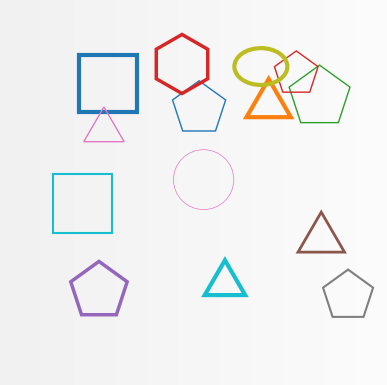[{"shape": "pentagon", "thickness": 1, "radius": 0.36, "center": [0.514, 0.718]}, {"shape": "square", "thickness": 3, "radius": 0.37, "center": [0.278, 0.784]}, {"shape": "triangle", "thickness": 3, "radius": 0.33, "center": [0.693, 0.729]}, {"shape": "pentagon", "thickness": 1, "radius": 0.41, "center": [0.825, 0.748]}, {"shape": "pentagon", "thickness": 1, "radius": 0.3, "center": [0.765, 0.809]}, {"shape": "hexagon", "thickness": 2.5, "radius": 0.38, "center": [0.47, 0.834]}, {"shape": "pentagon", "thickness": 2.5, "radius": 0.38, "center": [0.255, 0.244]}, {"shape": "triangle", "thickness": 2, "radius": 0.35, "center": [0.829, 0.38]}, {"shape": "circle", "thickness": 0.5, "radius": 0.39, "center": [0.525, 0.533]}, {"shape": "triangle", "thickness": 1, "radius": 0.3, "center": [0.268, 0.662]}, {"shape": "pentagon", "thickness": 1.5, "radius": 0.34, "center": [0.898, 0.232]}, {"shape": "oval", "thickness": 3, "radius": 0.34, "center": [0.673, 0.827]}, {"shape": "triangle", "thickness": 3, "radius": 0.3, "center": [0.581, 0.264]}, {"shape": "square", "thickness": 1.5, "radius": 0.38, "center": [0.213, 0.472]}]